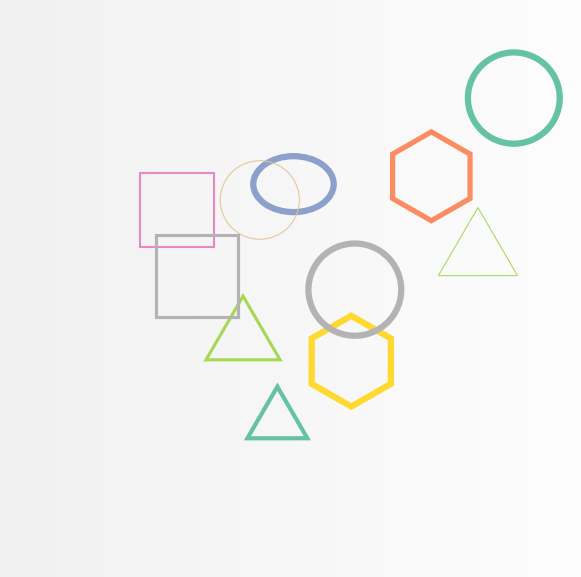[{"shape": "circle", "thickness": 3, "radius": 0.39, "center": [0.884, 0.829]}, {"shape": "triangle", "thickness": 2, "radius": 0.3, "center": [0.477, 0.27]}, {"shape": "hexagon", "thickness": 2.5, "radius": 0.38, "center": [0.742, 0.694]}, {"shape": "oval", "thickness": 3, "radius": 0.35, "center": [0.505, 0.68]}, {"shape": "square", "thickness": 1, "radius": 0.32, "center": [0.304, 0.636]}, {"shape": "triangle", "thickness": 0.5, "radius": 0.39, "center": [0.822, 0.561]}, {"shape": "triangle", "thickness": 1.5, "radius": 0.37, "center": [0.418, 0.413]}, {"shape": "hexagon", "thickness": 3, "radius": 0.39, "center": [0.604, 0.374]}, {"shape": "circle", "thickness": 0.5, "radius": 0.34, "center": [0.447, 0.653]}, {"shape": "square", "thickness": 1.5, "radius": 0.35, "center": [0.339, 0.521]}, {"shape": "circle", "thickness": 3, "radius": 0.4, "center": [0.61, 0.498]}]